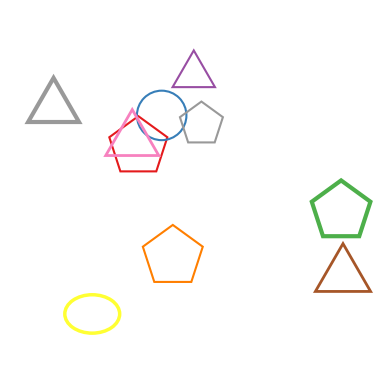[{"shape": "pentagon", "thickness": 1.5, "radius": 0.4, "center": [0.359, 0.619]}, {"shape": "circle", "thickness": 1.5, "radius": 0.32, "center": [0.42, 0.7]}, {"shape": "pentagon", "thickness": 3, "radius": 0.4, "center": [0.886, 0.451]}, {"shape": "triangle", "thickness": 1.5, "radius": 0.32, "center": [0.503, 0.805]}, {"shape": "pentagon", "thickness": 1.5, "radius": 0.41, "center": [0.449, 0.334]}, {"shape": "oval", "thickness": 2.5, "radius": 0.36, "center": [0.24, 0.185]}, {"shape": "triangle", "thickness": 2, "radius": 0.41, "center": [0.891, 0.284]}, {"shape": "triangle", "thickness": 2, "radius": 0.4, "center": [0.343, 0.636]}, {"shape": "pentagon", "thickness": 1.5, "radius": 0.29, "center": [0.523, 0.678]}, {"shape": "triangle", "thickness": 3, "radius": 0.38, "center": [0.139, 0.721]}]